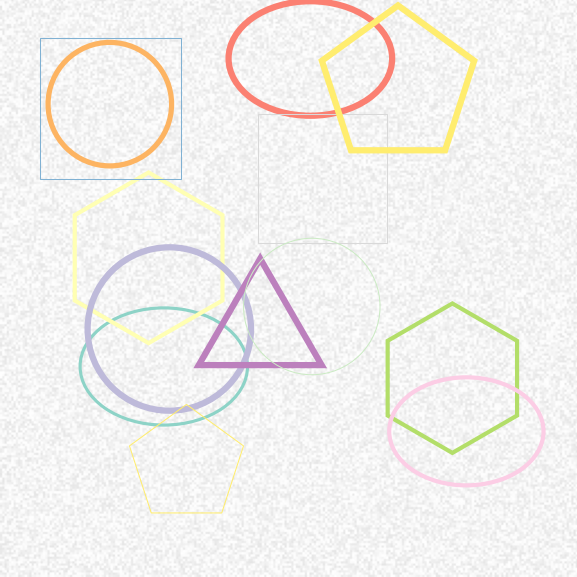[{"shape": "oval", "thickness": 1.5, "radius": 0.72, "center": [0.284, 0.365]}, {"shape": "hexagon", "thickness": 2, "radius": 0.74, "center": [0.257, 0.553]}, {"shape": "circle", "thickness": 3, "radius": 0.71, "center": [0.293, 0.429]}, {"shape": "oval", "thickness": 3, "radius": 0.71, "center": [0.537, 0.898]}, {"shape": "square", "thickness": 0.5, "radius": 0.61, "center": [0.191, 0.811]}, {"shape": "circle", "thickness": 2.5, "radius": 0.53, "center": [0.19, 0.819]}, {"shape": "hexagon", "thickness": 2, "radius": 0.65, "center": [0.783, 0.344]}, {"shape": "oval", "thickness": 2, "radius": 0.67, "center": [0.808, 0.252]}, {"shape": "square", "thickness": 0.5, "radius": 0.56, "center": [0.558, 0.69]}, {"shape": "triangle", "thickness": 3, "radius": 0.61, "center": [0.451, 0.428]}, {"shape": "circle", "thickness": 0.5, "radius": 0.59, "center": [0.54, 0.468]}, {"shape": "pentagon", "thickness": 3, "radius": 0.69, "center": [0.689, 0.851]}, {"shape": "pentagon", "thickness": 0.5, "radius": 0.52, "center": [0.323, 0.195]}]